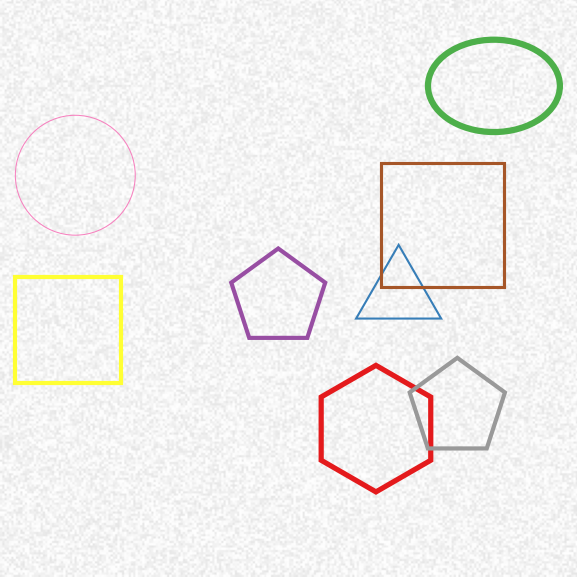[{"shape": "hexagon", "thickness": 2.5, "radius": 0.55, "center": [0.651, 0.257]}, {"shape": "triangle", "thickness": 1, "radius": 0.43, "center": [0.69, 0.49]}, {"shape": "oval", "thickness": 3, "radius": 0.57, "center": [0.855, 0.85]}, {"shape": "pentagon", "thickness": 2, "radius": 0.43, "center": [0.482, 0.483]}, {"shape": "square", "thickness": 2, "radius": 0.46, "center": [0.118, 0.428]}, {"shape": "square", "thickness": 1.5, "radius": 0.53, "center": [0.766, 0.61]}, {"shape": "circle", "thickness": 0.5, "radius": 0.52, "center": [0.13, 0.696]}, {"shape": "pentagon", "thickness": 2, "radius": 0.43, "center": [0.792, 0.293]}]